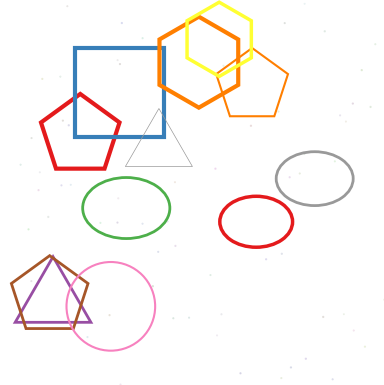[{"shape": "pentagon", "thickness": 3, "radius": 0.54, "center": [0.208, 0.649]}, {"shape": "oval", "thickness": 2.5, "radius": 0.47, "center": [0.665, 0.424]}, {"shape": "square", "thickness": 3, "radius": 0.57, "center": [0.311, 0.76]}, {"shape": "oval", "thickness": 2, "radius": 0.57, "center": [0.328, 0.46]}, {"shape": "triangle", "thickness": 2, "radius": 0.57, "center": [0.138, 0.22]}, {"shape": "hexagon", "thickness": 3, "radius": 0.59, "center": [0.516, 0.838]}, {"shape": "pentagon", "thickness": 1.5, "radius": 0.49, "center": [0.655, 0.777]}, {"shape": "hexagon", "thickness": 2.5, "radius": 0.48, "center": [0.569, 0.898]}, {"shape": "pentagon", "thickness": 2, "radius": 0.52, "center": [0.129, 0.231]}, {"shape": "circle", "thickness": 1.5, "radius": 0.58, "center": [0.288, 0.204]}, {"shape": "oval", "thickness": 2, "radius": 0.5, "center": [0.817, 0.536]}, {"shape": "triangle", "thickness": 0.5, "radius": 0.5, "center": [0.413, 0.618]}]